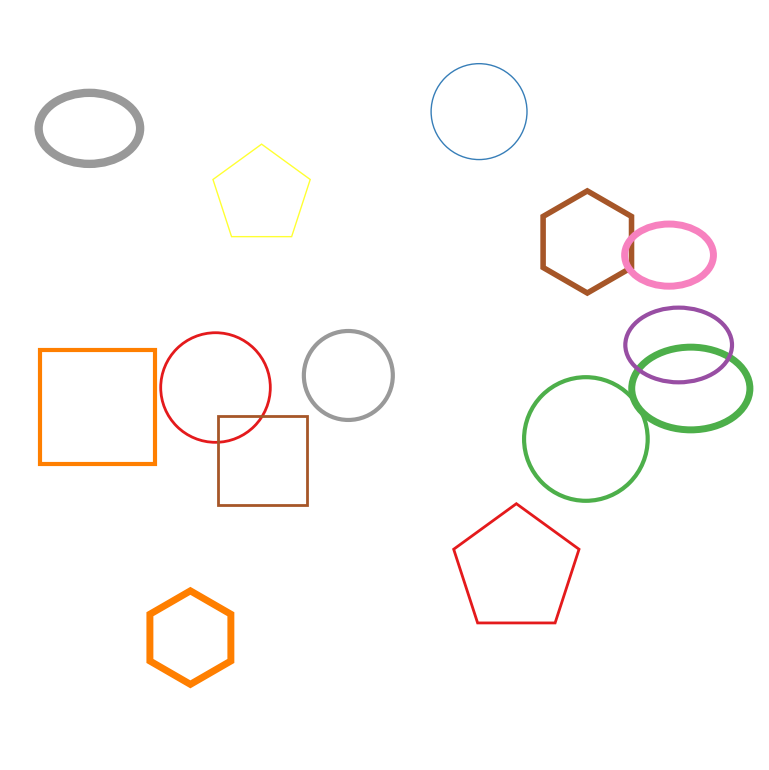[{"shape": "circle", "thickness": 1, "radius": 0.36, "center": [0.28, 0.497]}, {"shape": "pentagon", "thickness": 1, "radius": 0.43, "center": [0.671, 0.26]}, {"shape": "circle", "thickness": 0.5, "radius": 0.31, "center": [0.622, 0.855]}, {"shape": "oval", "thickness": 2.5, "radius": 0.38, "center": [0.897, 0.495]}, {"shape": "circle", "thickness": 1.5, "radius": 0.4, "center": [0.761, 0.43]}, {"shape": "oval", "thickness": 1.5, "radius": 0.35, "center": [0.881, 0.552]}, {"shape": "hexagon", "thickness": 2.5, "radius": 0.3, "center": [0.247, 0.172]}, {"shape": "square", "thickness": 1.5, "radius": 0.37, "center": [0.127, 0.471]}, {"shape": "pentagon", "thickness": 0.5, "radius": 0.33, "center": [0.34, 0.746]}, {"shape": "hexagon", "thickness": 2, "radius": 0.33, "center": [0.763, 0.686]}, {"shape": "square", "thickness": 1, "radius": 0.29, "center": [0.341, 0.402]}, {"shape": "oval", "thickness": 2.5, "radius": 0.29, "center": [0.869, 0.669]}, {"shape": "oval", "thickness": 3, "radius": 0.33, "center": [0.116, 0.833]}, {"shape": "circle", "thickness": 1.5, "radius": 0.29, "center": [0.452, 0.512]}]